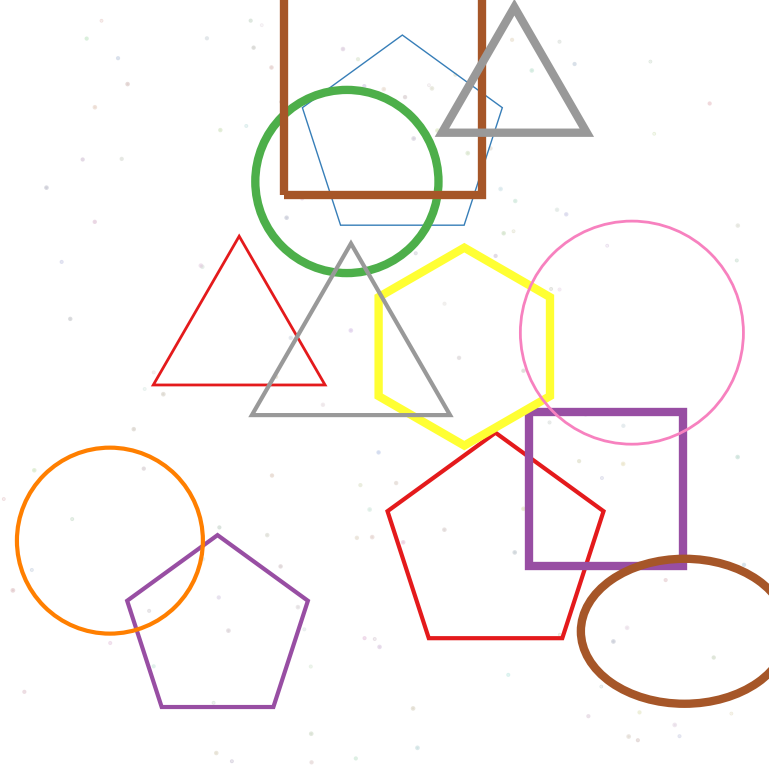[{"shape": "triangle", "thickness": 1, "radius": 0.64, "center": [0.311, 0.564]}, {"shape": "pentagon", "thickness": 1.5, "radius": 0.74, "center": [0.644, 0.291]}, {"shape": "pentagon", "thickness": 0.5, "radius": 0.68, "center": [0.523, 0.818]}, {"shape": "circle", "thickness": 3, "radius": 0.59, "center": [0.451, 0.764]}, {"shape": "square", "thickness": 3, "radius": 0.5, "center": [0.787, 0.365]}, {"shape": "pentagon", "thickness": 1.5, "radius": 0.62, "center": [0.283, 0.182]}, {"shape": "circle", "thickness": 1.5, "radius": 0.6, "center": [0.143, 0.298]}, {"shape": "hexagon", "thickness": 3, "radius": 0.64, "center": [0.603, 0.55]}, {"shape": "oval", "thickness": 3, "radius": 0.67, "center": [0.889, 0.18]}, {"shape": "square", "thickness": 3, "radius": 0.64, "center": [0.497, 0.876]}, {"shape": "circle", "thickness": 1, "radius": 0.72, "center": [0.821, 0.568]}, {"shape": "triangle", "thickness": 1.5, "radius": 0.74, "center": [0.456, 0.535]}, {"shape": "triangle", "thickness": 3, "radius": 0.54, "center": [0.668, 0.882]}]